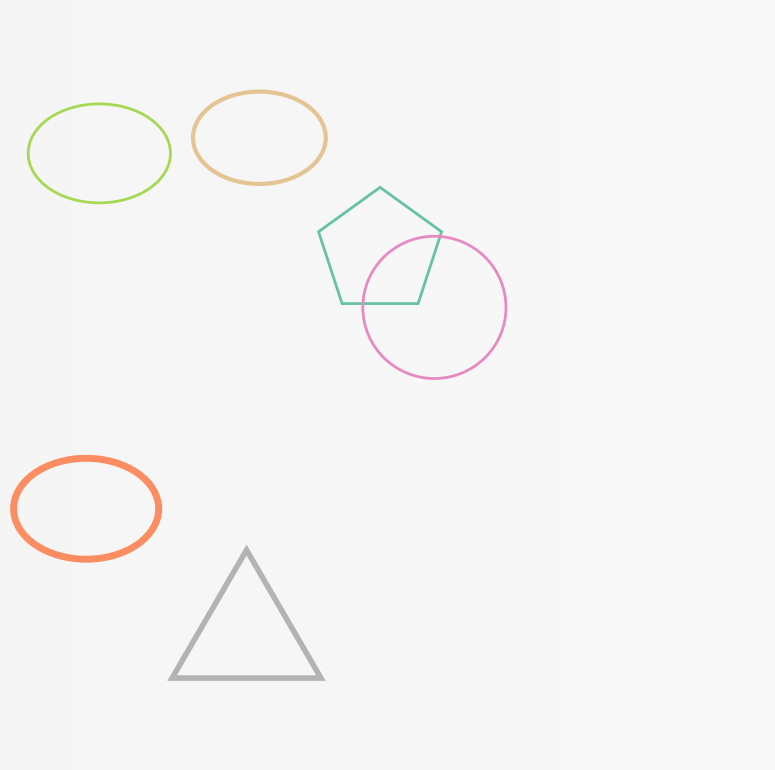[{"shape": "pentagon", "thickness": 1, "radius": 0.42, "center": [0.49, 0.673]}, {"shape": "oval", "thickness": 2.5, "radius": 0.47, "center": [0.111, 0.339]}, {"shape": "circle", "thickness": 1, "radius": 0.46, "center": [0.56, 0.601]}, {"shape": "oval", "thickness": 1, "radius": 0.46, "center": [0.128, 0.801]}, {"shape": "oval", "thickness": 1.5, "radius": 0.43, "center": [0.335, 0.821]}, {"shape": "triangle", "thickness": 2, "radius": 0.55, "center": [0.318, 0.175]}]